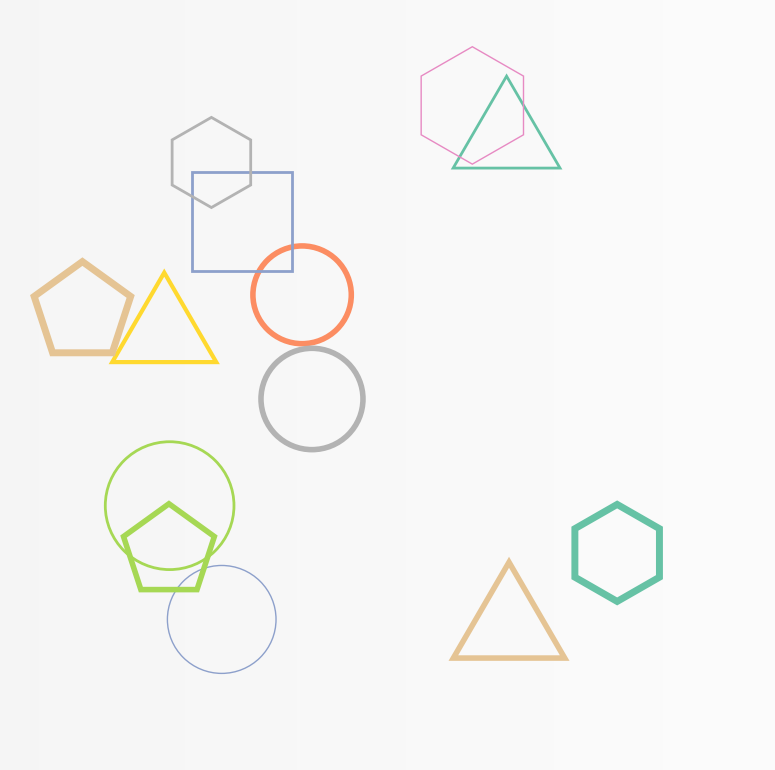[{"shape": "hexagon", "thickness": 2.5, "radius": 0.31, "center": [0.796, 0.282]}, {"shape": "triangle", "thickness": 1, "radius": 0.4, "center": [0.654, 0.822]}, {"shape": "circle", "thickness": 2, "radius": 0.32, "center": [0.39, 0.617]}, {"shape": "circle", "thickness": 0.5, "radius": 0.35, "center": [0.286, 0.196]}, {"shape": "square", "thickness": 1, "radius": 0.32, "center": [0.312, 0.712]}, {"shape": "hexagon", "thickness": 0.5, "radius": 0.38, "center": [0.609, 0.863]}, {"shape": "circle", "thickness": 1, "radius": 0.42, "center": [0.219, 0.343]}, {"shape": "pentagon", "thickness": 2, "radius": 0.31, "center": [0.218, 0.284]}, {"shape": "triangle", "thickness": 1.5, "radius": 0.39, "center": [0.212, 0.568]}, {"shape": "pentagon", "thickness": 2.5, "radius": 0.33, "center": [0.106, 0.595]}, {"shape": "triangle", "thickness": 2, "radius": 0.41, "center": [0.657, 0.187]}, {"shape": "hexagon", "thickness": 1, "radius": 0.29, "center": [0.273, 0.789]}, {"shape": "circle", "thickness": 2, "radius": 0.33, "center": [0.403, 0.482]}]